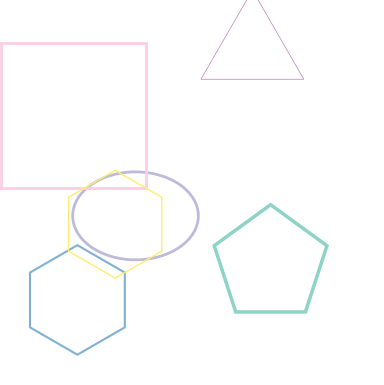[{"shape": "pentagon", "thickness": 2.5, "radius": 0.77, "center": [0.703, 0.314]}, {"shape": "oval", "thickness": 2, "radius": 0.82, "center": [0.352, 0.439]}, {"shape": "hexagon", "thickness": 1.5, "radius": 0.71, "center": [0.201, 0.221]}, {"shape": "square", "thickness": 2, "radius": 0.94, "center": [0.19, 0.7]}, {"shape": "triangle", "thickness": 0.5, "radius": 0.77, "center": [0.656, 0.871]}, {"shape": "hexagon", "thickness": 1, "radius": 0.7, "center": [0.299, 0.418]}]